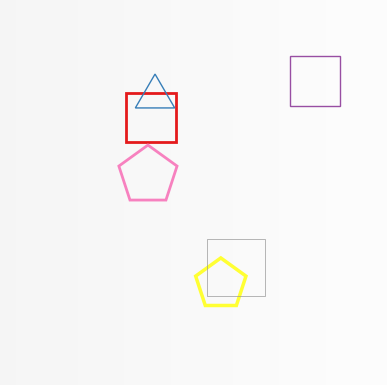[{"shape": "square", "thickness": 2, "radius": 0.32, "center": [0.39, 0.695]}, {"shape": "triangle", "thickness": 1, "radius": 0.29, "center": [0.4, 0.749]}, {"shape": "square", "thickness": 1, "radius": 0.33, "center": [0.812, 0.789]}, {"shape": "pentagon", "thickness": 2.5, "radius": 0.34, "center": [0.57, 0.262]}, {"shape": "pentagon", "thickness": 2, "radius": 0.39, "center": [0.382, 0.544]}, {"shape": "square", "thickness": 0.5, "radius": 0.37, "center": [0.609, 0.305]}]